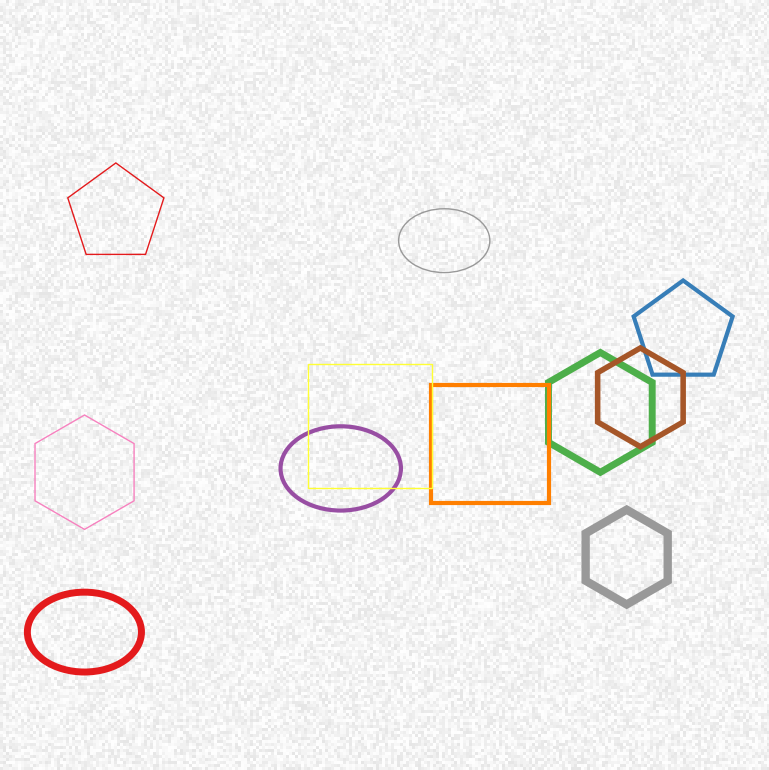[{"shape": "oval", "thickness": 2.5, "radius": 0.37, "center": [0.11, 0.179]}, {"shape": "pentagon", "thickness": 0.5, "radius": 0.33, "center": [0.15, 0.723]}, {"shape": "pentagon", "thickness": 1.5, "radius": 0.34, "center": [0.887, 0.568]}, {"shape": "hexagon", "thickness": 2.5, "radius": 0.39, "center": [0.78, 0.464]}, {"shape": "oval", "thickness": 1.5, "radius": 0.39, "center": [0.443, 0.392]}, {"shape": "square", "thickness": 1.5, "radius": 0.38, "center": [0.636, 0.424]}, {"shape": "square", "thickness": 0.5, "radius": 0.4, "center": [0.481, 0.447]}, {"shape": "hexagon", "thickness": 2, "radius": 0.32, "center": [0.832, 0.484]}, {"shape": "hexagon", "thickness": 0.5, "radius": 0.37, "center": [0.11, 0.387]}, {"shape": "hexagon", "thickness": 3, "radius": 0.31, "center": [0.814, 0.277]}, {"shape": "oval", "thickness": 0.5, "radius": 0.3, "center": [0.577, 0.687]}]